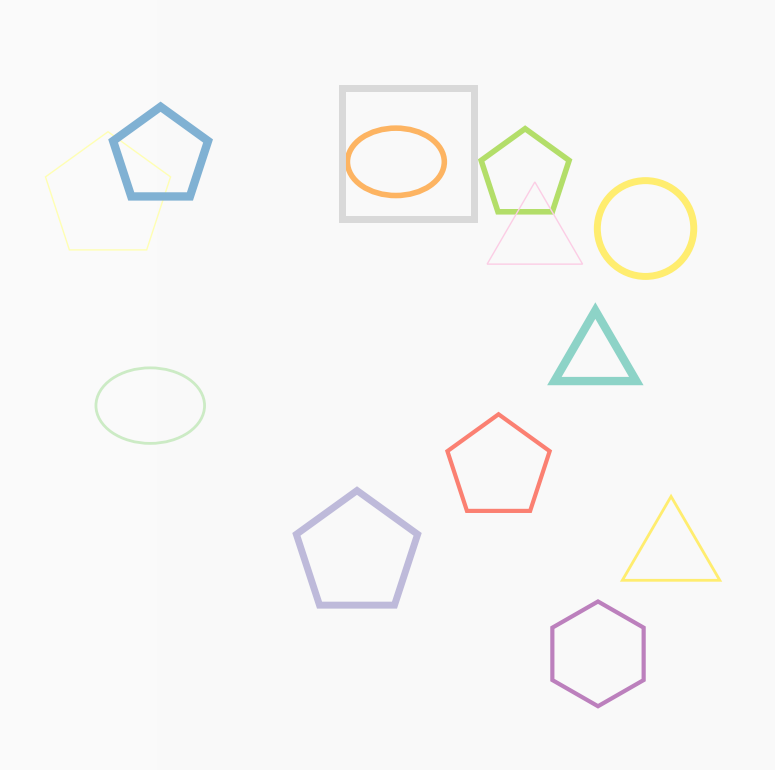[{"shape": "triangle", "thickness": 3, "radius": 0.31, "center": [0.768, 0.536]}, {"shape": "pentagon", "thickness": 0.5, "radius": 0.42, "center": [0.139, 0.744]}, {"shape": "pentagon", "thickness": 2.5, "radius": 0.41, "center": [0.461, 0.281]}, {"shape": "pentagon", "thickness": 1.5, "radius": 0.35, "center": [0.643, 0.393]}, {"shape": "pentagon", "thickness": 3, "radius": 0.32, "center": [0.207, 0.797]}, {"shape": "oval", "thickness": 2, "radius": 0.31, "center": [0.511, 0.79]}, {"shape": "pentagon", "thickness": 2, "radius": 0.3, "center": [0.678, 0.773]}, {"shape": "triangle", "thickness": 0.5, "radius": 0.36, "center": [0.69, 0.693]}, {"shape": "square", "thickness": 2.5, "radius": 0.43, "center": [0.526, 0.8]}, {"shape": "hexagon", "thickness": 1.5, "radius": 0.34, "center": [0.772, 0.151]}, {"shape": "oval", "thickness": 1, "radius": 0.35, "center": [0.194, 0.473]}, {"shape": "circle", "thickness": 2.5, "radius": 0.31, "center": [0.833, 0.703]}, {"shape": "triangle", "thickness": 1, "radius": 0.36, "center": [0.866, 0.283]}]